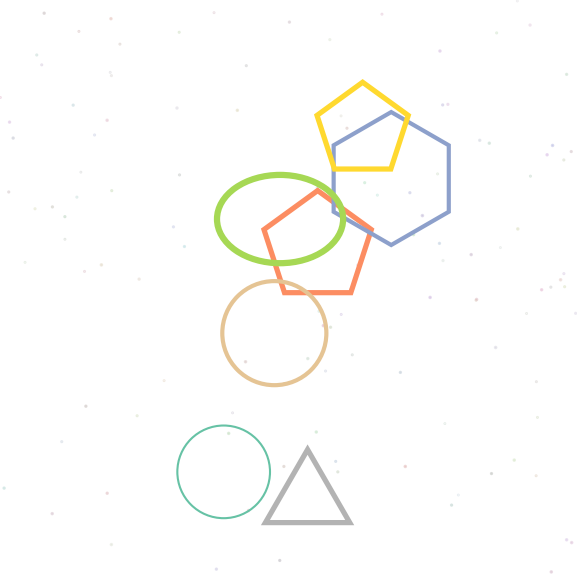[{"shape": "circle", "thickness": 1, "radius": 0.4, "center": [0.387, 0.182]}, {"shape": "pentagon", "thickness": 2.5, "radius": 0.49, "center": [0.55, 0.571]}, {"shape": "hexagon", "thickness": 2, "radius": 0.58, "center": [0.677, 0.69]}, {"shape": "oval", "thickness": 3, "radius": 0.55, "center": [0.485, 0.62]}, {"shape": "pentagon", "thickness": 2.5, "radius": 0.42, "center": [0.628, 0.774]}, {"shape": "circle", "thickness": 2, "radius": 0.45, "center": [0.475, 0.422]}, {"shape": "triangle", "thickness": 2.5, "radius": 0.42, "center": [0.533, 0.136]}]